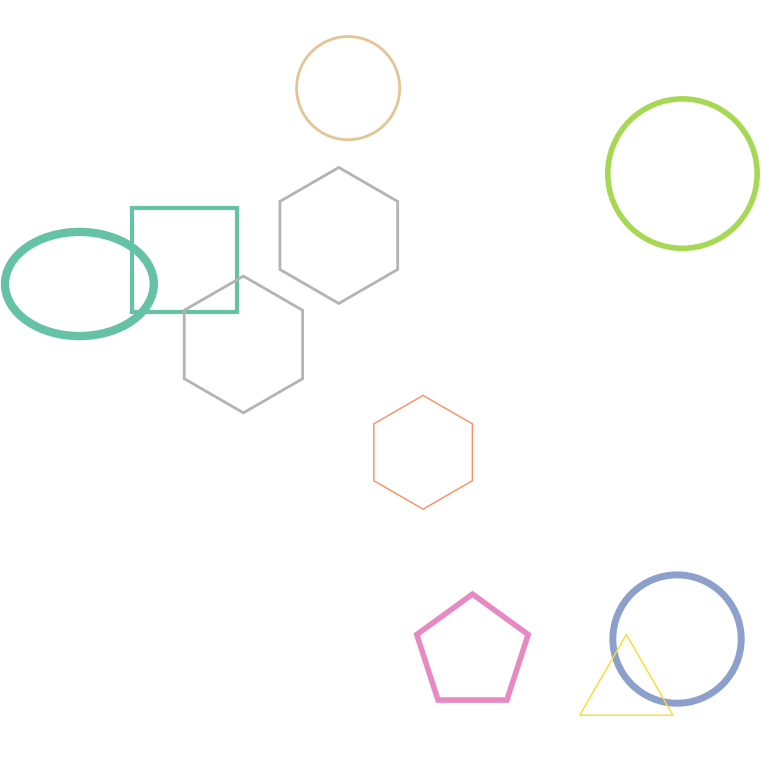[{"shape": "oval", "thickness": 3, "radius": 0.48, "center": [0.103, 0.631]}, {"shape": "square", "thickness": 1.5, "radius": 0.34, "center": [0.24, 0.662]}, {"shape": "hexagon", "thickness": 0.5, "radius": 0.37, "center": [0.549, 0.413]}, {"shape": "circle", "thickness": 2.5, "radius": 0.42, "center": [0.879, 0.17]}, {"shape": "pentagon", "thickness": 2, "radius": 0.38, "center": [0.614, 0.152]}, {"shape": "circle", "thickness": 2, "radius": 0.49, "center": [0.886, 0.775]}, {"shape": "triangle", "thickness": 0.5, "radius": 0.35, "center": [0.813, 0.106]}, {"shape": "circle", "thickness": 1, "radius": 0.33, "center": [0.452, 0.886]}, {"shape": "hexagon", "thickness": 1, "radius": 0.44, "center": [0.44, 0.694]}, {"shape": "hexagon", "thickness": 1, "radius": 0.44, "center": [0.316, 0.553]}]